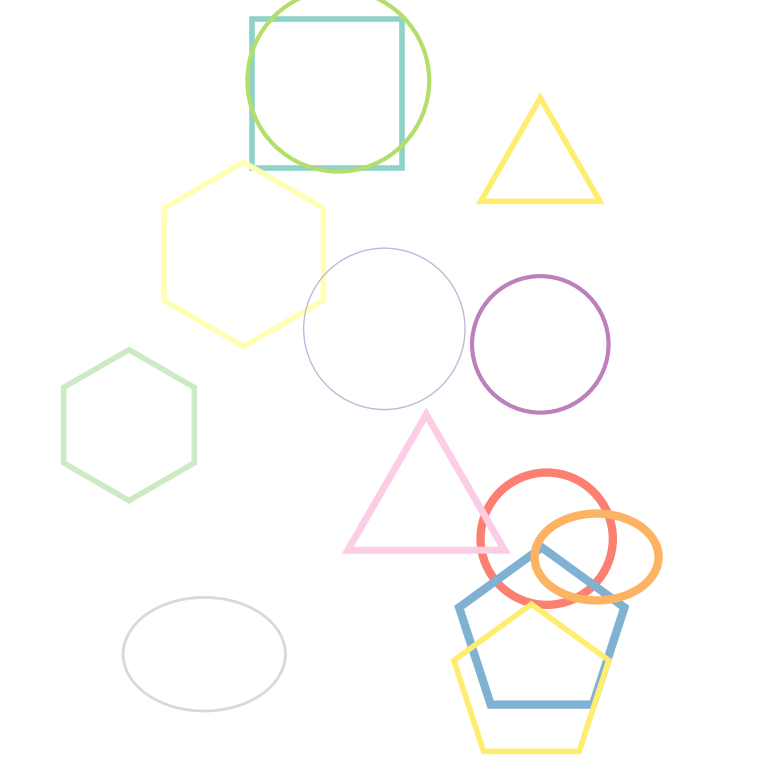[{"shape": "square", "thickness": 2, "radius": 0.48, "center": [0.425, 0.878]}, {"shape": "hexagon", "thickness": 2, "radius": 0.6, "center": [0.316, 0.67]}, {"shape": "circle", "thickness": 0.5, "radius": 0.52, "center": [0.499, 0.573]}, {"shape": "circle", "thickness": 3, "radius": 0.43, "center": [0.71, 0.3]}, {"shape": "pentagon", "thickness": 3, "radius": 0.56, "center": [0.704, 0.176]}, {"shape": "oval", "thickness": 3, "radius": 0.4, "center": [0.775, 0.277]}, {"shape": "circle", "thickness": 1.5, "radius": 0.59, "center": [0.439, 0.895]}, {"shape": "triangle", "thickness": 2.5, "radius": 0.59, "center": [0.554, 0.344]}, {"shape": "oval", "thickness": 1, "radius": 0.53, "center": [0.265, 0.15]}, {"shape": "circle", "thickness": 1.5, "radius": 0.44, "center": [0.702, 0.553]}, {"shape": "hexagon", "thickness": 2, "radius": 0.49, "center": [0.167, 0.448]}, {"shape": "triangle", "thickness": 2, "radius": 0.45, "center": [0.702, 0.783]}, {"shape": "pentagon", "thickness": 2, "radius": 0.53, "center": [0.69, 0.11]}]